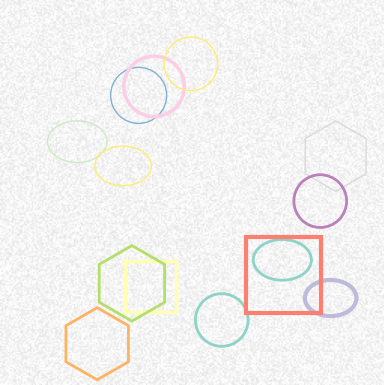[{"shape": "circle", "thickness": 2, "radius": 0.34, "center": [0.576, 0.169]}, {"shape": "oval", "thickness": 2, "radius": 0.38, "center": [0.733, 0.325]}, {"shape": "square", "thickness": 2.5, "radius": 0.33, "center": [0.39, 0.257]}, {"shape": "oval", "thickness": 3, "radius": 0.34, "center": [0.859, 0.226]}, {"shape": "square", "thickness": 3, "radius": 0.49, "center": [0.736, 0.286]}, {"shape": "circle", "thickness": 1, "radius": 0.36, "center": [0.36, 0.752]}, {"shape": "hexagon", "thickness": 2, "radius": 0.47, "center": [0.252, 0.107]}, {"shape": "hexagon", "thickness": 2, "radius": 0.49, "center": [0.343, 0.264]}, {"shape": "circle", "thickness": 2.5, "radius": 0.39, "center": [0.4, 0.776]}, {"shape": "hexagon", "thickness": 1, "radius": 0.46, "center": [0.872, 0.594]}, {"shape": "circle", "thickness": 2, "radius": 0.34, "center": [0.832, 0.478]}, {"shape": "oval", "thickness": 1, "radius": 0.39, "center": [0.201, 0.632]}, {"shape": "oval", "thickness": 1, "radius": 0.37, "center": [0.32, 0.569]}, {"shape": "circle", "thickness": 1, "radius": 0.35, "center": [0.496, 0.834]}]